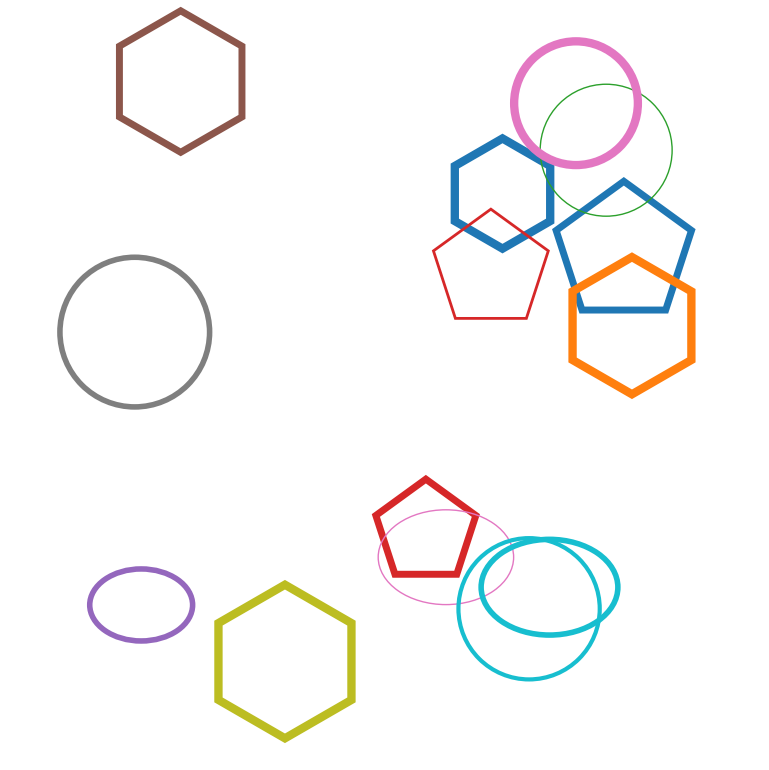[{"shape": "pentagon", "thickness": 2.5, "radius": 0.46, "center": [0.81, 0.672]}, {"shape": "hexagon", "thickness": 3, "radius": 0.36, "center": [0.653, 0.749]}, {"shape": "hexagon", "thickness": 3, "radius": 0.45, "center": [0.821, 0.577]}, {"shape": "circle", "thickness": 0.5, "radius": 0.43, "center": [0.787, 0.805]}, {"shape": "pentagon", "thickness": 1, "radius": 0.39, "center": [0.638, 0.65]}, {"shape": "pentagon", "thickness": 2.5, "radius": 0.34, "center": [0.553, 0.309]}, {"shape": "oval", "thickness": 2, "radius": 0.33, "center": [0.183, 0.214]}, {"shape": "hexagon", "thickness": 2.5, "radius": 0.46, "center": [0.235, 0.894]}, {"shape": "circle", "thickness": 3, "radius": 0.4, "center": [0.748, 0.866]}, {"shape": "oval", "thickness": 0.5, "radius": 0.44, "center": [0.579, 0.276]}, {"shape": "circle", "thickness": 2, "radius": 0.49, "center": [0.175, 0.569]}, {"shape": "hexagon", "thickness": 3, "radius": 0.5, "center": [0.37, 0.141]}, {"shape": "circle", "thickness": 1.5, "radius": 0.46, "center": [0.687, 0.209]}, {"shape": "oval", "thickness": 2, "radius": 0.44, "center": [0.714, 0.237]}]